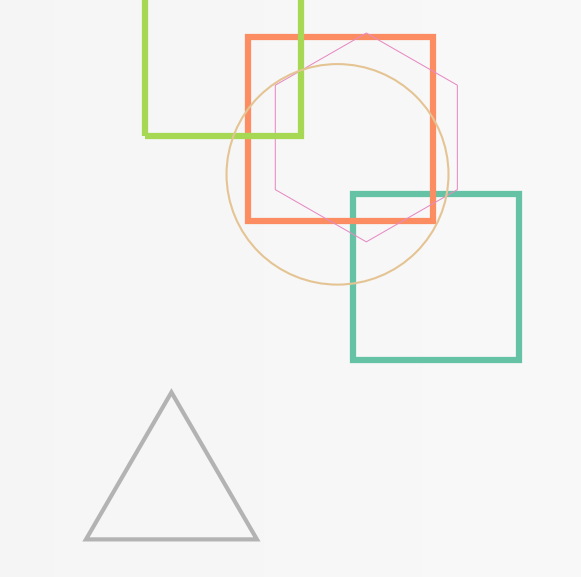[{"shape": "square", "thickness": 3, "radius": 0.72, "center": [0.75, 0.519]}, {"shape": "square", "thickness": 3, "radius": 0.8, "center": [0.586, 0.776]}, {"shape": "hexagon", "thickness": 0.5, "radius": 0.9, "center": [0.63, 0.761]}, {"shape": "square", "thickness": 3, "radius": 0.67, "center": [0.384, 0.898]}, {"shape": "circle", "thickness": 1, "radius": 0.95, "center": [0.581, 0.697]}, {"shape": "triangle", "thickness": 2, "radius": 0.85, "center": [0.295, 0.15]}]